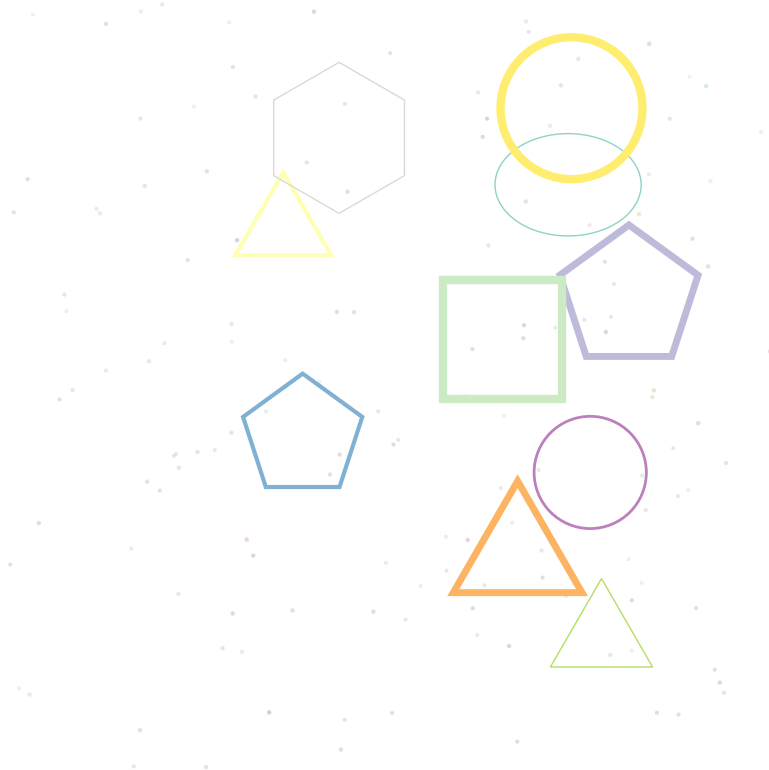[{"shape": "oval", "thickness": 0.5, "radius": 0.47, "center": [0.738, 0.76]}, {"shape": "triangle", "thickness": 1.5, "radius": 0.36, "center": [0.368, 0.704]}, {"shape": "pentagon", "thickness": 2.5, "radius": 0.47, "center": [0.817, 0.613]}, {"shape": "pentagon", "thickness": 1.5, "radius": 0.41, "center": [0.393, 0.433]}, {"shape": "triangle", "thickness": 2.5, "radius": 0.48, "center": [0.672, 0.279]}, {"shape": "triangle", "thickness": 0.5, "radius": 0.38, "center": [0.781, 0.172]}, {"shape": "hexagon", "thickness": 0.5, "radius": 0.49, "center": [0.44, 0.821]}, {"shape": "circle", "thickness": 1, "radius": 0.36, "center": [0.767, 0.386]}, {"shape": "square", "thickness": 3, "radius": 0.39, "center": [0.652, 0.559]}, {"shape": "circle", "thickness": 3, "radius": 0.46, "center": [0.742, 0.859]}]